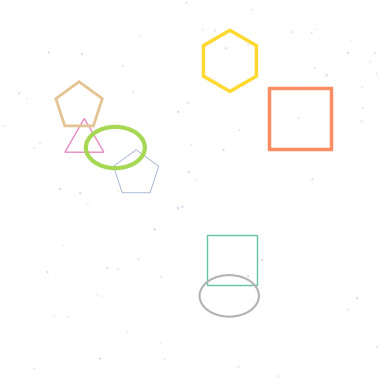[{"shape": "square", "thickness": 1, "radius": 0.32, "center": [0.604, 0.326]}, {"shape": "square", "thickness": 2.5, "radius": 0.4, "center": [0.779, 0.693]}, {"shape": "pentagon", "thickness": 0.5, "radius": 0.31, "center": [0.354, 0.549]}, {"shape": "triangle", "thickness": 1, "radius": 0.29, "center": [0.219, 0.634]}, {"shape": "oval", "thickness": 3, "radius": 0.38, "center": [0.3, 0.617]}, {"shape": "hexagon", "thickness": 2.5, "radius": 0.4, "center": [0.597, 0.842]}, {"shape": "pentagon", "thickness": 2, "radius": 0.32, "center": [0.205, 0.724]}, {"shape": "oval", "thickness": 1.5, "radius": 0.39, "center": [0.595, 0.231]}]